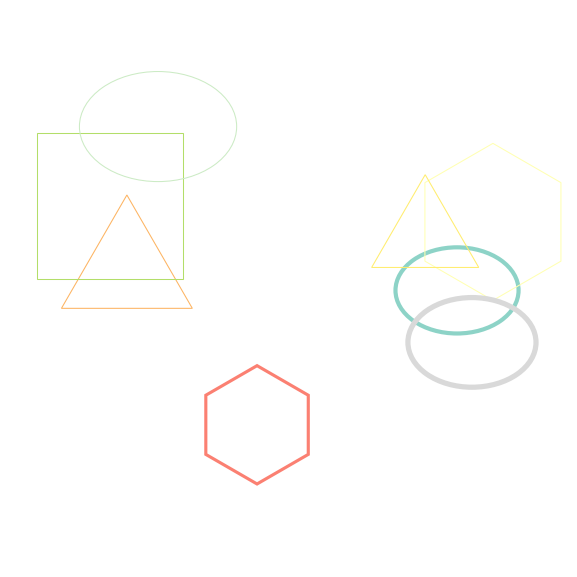[{"shape": "oval", "thickness": 2, "radius": 0.53, "center": [0.791, 0.496]}, {"shape": "hexagon", "thickness": 0.5, "radius": 0.68, "center": [0.854, 0.615]}, {"shape": "hexagon", "thickness": 1.5, "radius": 0.51, "center": [0.445, 0.264]}, {"shape": "triangle", "thickness": 0.5, "radius": 0.65, "center": [0.22, 0.531]}, {"shape": "square", "thickness": 0.5, "radius": 0.63, "center": [0.191, 0.643]}, {"shape": "oval", "thickness": 2.5, "radius": 0.55, "center": [0.817, 0.406]}, {"shape": "oval", "thickness": 0.5, "radius": 0.68, "center": [0.274, 0.78]}, {"shape": "triangle", "thickness": 0.5, "radius": 0.54, "center": [0.736, 0.59]}]